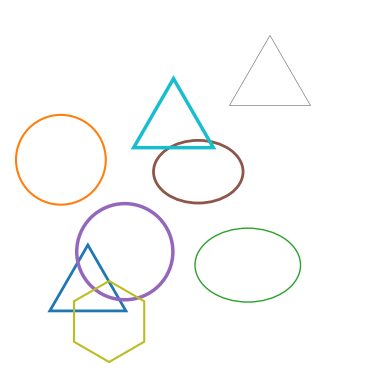[{"shape": "triangle", "thickness": 2, "radius": 0.57, "center": [0.228, 0.25]}, {"shape": "circle", "thickness": 1.5, "radius": 0.58, "center": [0.158, 0.585]}, {"shape": "oval", "thickness": 1, "radius": 0.69, "center": [0.644, 0.311]}, {"shape": "circle", "thickness": 2.5, "radius": 0.62, "center": [0.324, 0.346]}, {"shape": "oval", "thickness": 2, "radius": 0.58, "center": [0.515, 0.554]}, {"shape": "triangle", "thickness": 0.5, "radius": 0.61, "center": [0.701, 0.786]}, {"shape": "hexagon", "thickness": 1.5, "radius": 0.53, "center": [0.283, 0.165]}, {"shape": "triangle", "thickness": 2.5, "radius": 0.6, "center": [0.451, 0.676]}]